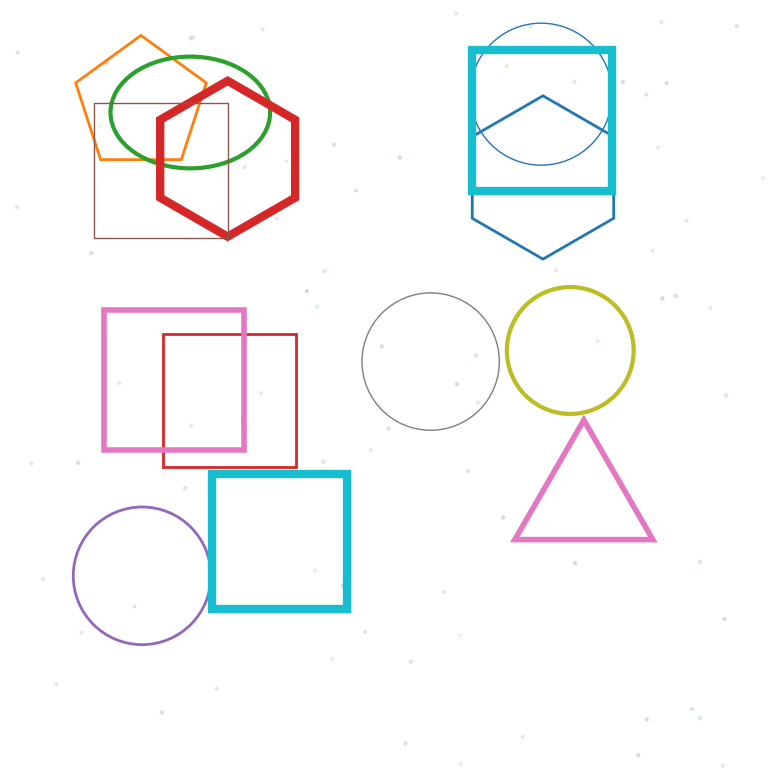[{"shape": "hexagon", "thickness": 1, "radius": 0.53, "center": [0.705, 0.77]}, {"shape": "circle", "thickness": 0.5, "radius": 0.46, "center": [0.703, 0.878]}, {"shape": "pentagon", "thickness": 1, "radius": 0.45, "center": [0.183, 0.865]}, {"shape": "oval", "thickness": 1.5, "radius": 0.52, "center": [0.247, 0.854]}, {"shape": "hexagon", "thickness": 3, "radius": 0.51, "center": [0.296, 0.794]}, {"shape": "square", "thickness": 1, "radius": 0.43, "center": [0.298, 0.48]}, {"shape": "circle", "thickness": 1, "radius": 0.45, "center": [0.185, 0.252]}, {"shape": "square", "thickness": 0.5, "radius": 0.44, "center": [0.209, 0.779]}, {"shape": "triangle", "thickness": 2, "radius": 0.52, "center": [0.758, 0.351]}, {"shape": "square", "thickness": 2, "radius": 0.45, "center": [0.226, 0.507]}, {"shape": "circle", "thickness": 0.5, "radius": 0.45, "center": [0.559, 0.53]}, {"shape": "circle", "thickness": 1.5, "radius": 0.41, "center": [0.741, 0.545]}, {"shape": "square", "thickness": 3, "radius": 0.46, "center": [0.704, 0.843]}, {"shape": "square", "thickness": 3, "radius": 0.44, "center": [0.363, 0.297]}]